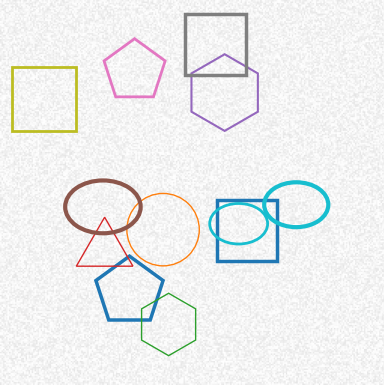[{"shape": "pentagon", "thickness": 2.5, "radius": 0.46, "center": [0.336, 0.243]}, {"shape": "square", "thickness": 2.5, "radius": 0.39, "center": [0.641, 0.401]}, {"shape": "circle", "thickness": 1, "radius": 0.47, "center": [0.424, 0.403]}, {"shape": "hexagon", "thickness": 1, "radius": 0.41, "center": [0.438, 0.157]}, {"shape": "triangle", "thickness": 1, "radius": 0.42, "center": [0.272, 0.351]}, {"shape": "hexagon", "thickness": 1.5, "radius": 0.5, "center": [0.584, 0.76]}, {"shape": "oval", "thickness": 3, "radius": 0.49, "center": [0.267, 0.463]}, {"shape": "pentagon", "thickness": 2, "radius": 0.42, "center": [0.35, 0.816]}, {"shape": "square", "thickness": 2.5, "radius": 0.4, "center": [0.559, 0.884]}, {"shape": "square", "thickness": 2, "radius": 0.42, "center": [0.115, 0.743]}, {"shape": "oval", "thickness": 2, "radius": 0.38, "center": [0.62, 0.419]}, {"shape": "oval", "thickness": 3, "radius": 0.42, "center": [0.769, 0.468]}]